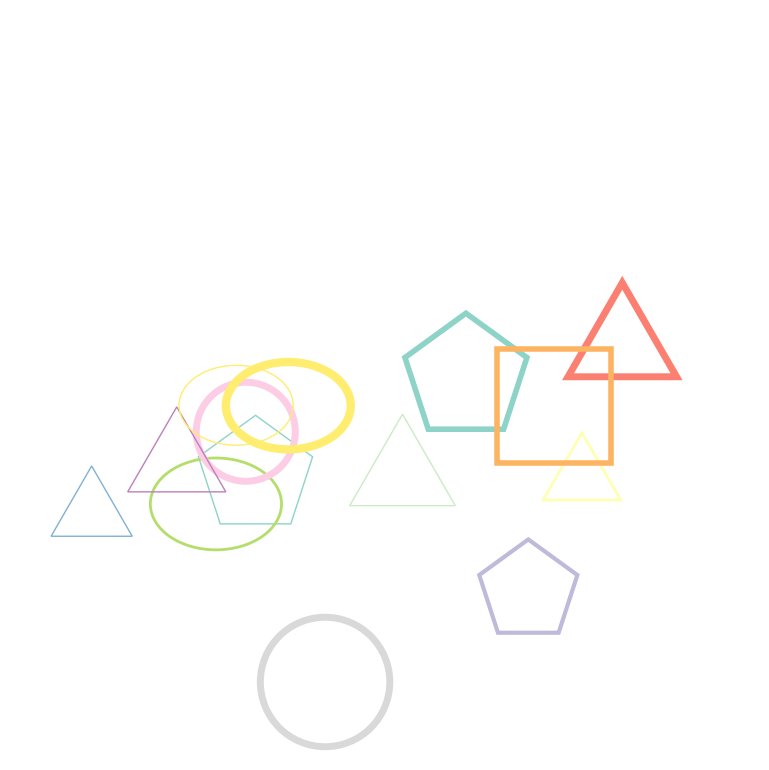[{"shape": "pentagon", "thickness": 0.5, "radius": 0.39, "center": [0.332, 0.383]}, {"shape": "pentagon", "thickness": 2, "radius": 0.42, "center": [0.605, 0.51]}, {"shape": "triangle", "thickness": 1, "radius": 0.29, "center": [0.756, 0.38]}, {"shape": "pentagon", "thickness": 1.5, "radius": 0.33, "center": [0.686, 0.232]}, {"shape": "triangle", "thickness": 2.5, "radius": 0.41, "center": [0.808, 0.551]}, {"shape": "triangle", "thickness": 0.5, "radius": 0.3, "center": [0.119, 0.334]}, {"shape": "square", "thickness": 2, "radius": 0.37, "center": [0.719, 0.473]}, {"shape": "oval", "thickness": 1, "radius": 0.43, "center": [0.28, 0.346]}, {"shape": "circle", "thickness": 2.5, "radius": 0.32, "center": [0.319, 0.439]}, {"shape": "circle", "thickness": 2.5, "radius": 0.42, "center": [0.422, 0.114]}, {"shape": "triangle", "thickness": 0.5, "radius": 0.37, "center": [0.23, 0.398]}, {"shape": "triangle", "thickness": 0.5, "radius": 0.4, "center": [0.523, 0.383]}, {"shape": "oval", "thickness": 3, "radius": 0.41, "center": [0.374, 0.473]}, {"shape": "oval", "thickness": 0.5, "radius": 0.37, "center": [0.307, 0.474]}]